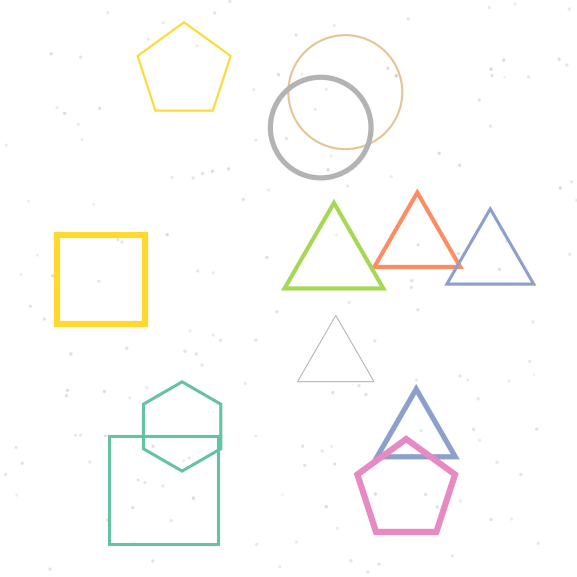[{"shape": "hexagon", "thickness": 1.5, "radius": 0.39, "center": [0.315, 0.261]}, {"shape": "square", "thickness": 1.5, "radius": 0.47, "center": [0.284, 0.151]}, {"shape": "triangle", "thickness": 2, "radius": 0.43, "center": [0.723, 0.58]}, {"shape": "triangle", "thickness": 1.5, "radius": 0.43, "center": [0.849, 0.551]}, {"shape": "triangle", "thickness": 2.5, "radius": 0.39, "center": [0.721, 0.247]}, {"shape": "pentagon", "thickness": 3, "radius": 0.44, "center": [0.703, 0.15]}, {"shape": "triangle", "thickness": 2, "radius": 0.49, "center": [0.578, 0.549]}, {"shape": "pentagon", "thickness": 1, "radius": 0.42, "center": [0.319, 0.876]}, {"shape": "square", "thickness": 3, "radius": 0.38, "center": [0.174, 0.515]}, {"shape": "circle", "thickness": 1, "radius": 0.49, "center": [0.598, 0.84]}, {"shape": "triangle", "thickness": 0.5, "radius": 0.38, "center": [0.581, 0.377]}, {"shape": "circle", "thickness": 2.5, "radius": 0.44, "center": [0.555, 0.778]}]